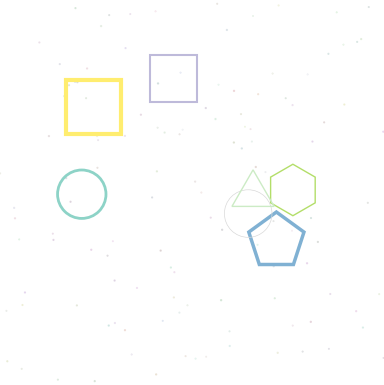[{"shape": "circle", "thickness": 2, "radius": 0.31, "center": [0.212, 0.496]}, {"shape": "square", "thickness": 1.5, "radius": 0.3, "center": [0.451, 0.796]}, {"shape": "pentagon", "thickness": 2.5, "radius": 0.38, "center": [0.718, 0.374]}, {"shape": "hexagon", "thickness": 1, "radius": 0.33, "center": [0.761, 0.507]}, {"shape": "circle", "thickness": 0.5, "radius": 0.31, "center": [0.645, 0.445]}, {"shape": "triangle", "thickness": 1, "radius": 0.32, "center": [0.657, 0.496]}, {"shape": "square", "thickness": 3, "radius": 0.36, "center": [0.242, 0.722]}]